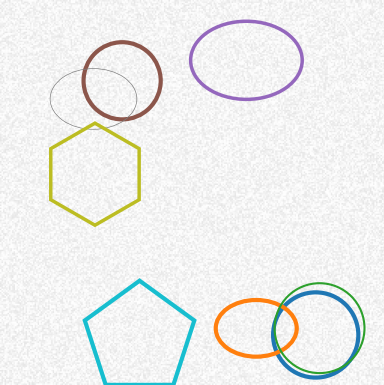[{"shape": "circle", "thickness": 3, "radius": 0.55, "center": [0.82, 0.13]}, {"shape": "oval", "thickness": 3, "radius": 0.53, "center": [0.666, 0.147]}, {"shape": "circle", "thickness": 1.5, "radius": 0.58, "center": [0.83, 0.148]}, {"shape": "oval", "thickness": 2.5, "radius": 0.72, "center": [0.64, 0.843]}, {"shape": "circle", "thickness": 3, "radius": 0.5, "center": [0.317, 0.79]}, {"shape": "oval", "thickness": 0.5, "radius": 0.56, "center": [0.243, 0.743]}, {"shape": "hexagon", "thickness": 2.5, "radius": 0.66, "center": [0.247, 0.548]}, {"shape": "pentagon", "thickness": 3, "radius": 0.75, "center": [0.362, 0.121]}]